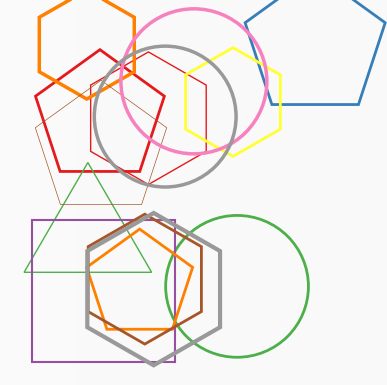[{"shape": "hexagon", "thickness": 1, "radius": 0.86, "center": [0.383, 0.693]}, {"shape": "pentagon", "thickness": 2, "radius": 0.87, "center": [0.258, 0.696]}, {"shape": "pentagon", "thickness": 2, "radius": 0.95, "center": [0.813, 0.882]}, {"shape": "circle", "thickness": 2, "radius": 0.92, "center": [0.612, 0.256]}, {"shape": "triangle", "thickness": 1, "radius": 0.95, "center": [0.227, 0.388]}, {"shape": "square", "thickness": 1.5, "radius": 0.92, "center": [0.267, 0.244]}, {"shape": "hexagon", "thickness": 2.5, "radius": 0.71, "center": [0.224, 0.884]}, {"shape": "pentagon", "thickness": 2, "radius": 0.72, "center": [0.36, 0.261]}, {"shape": "hexagon", "thickness": 2, "radius": 0.71, "center": [0.601, 0.735]}, {"shape": "pentagon", "thickness": 0.5, "radius": 0.89, "center": [0.261, 0.613]}, {"shape": "hexagon", "thickness": 2, "radius": 0.84, "center": [0.374, 0.275]}, {"shape": "circle", "thickness": 2.5, "radius": 0.94, "center": [0.5, 0.789]}, {"shape": "circle", "thickness": 2.5, "radius": 0.91, "center": [0.426, 0.697]}, {"shape": "hexagon", "thickness": 3, "radius": 0.99, "center": [0.397, 0.249]}]